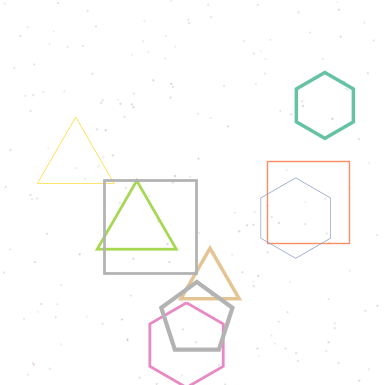[{"shape": "hexagon", "thickness": 2.5, "radius": 0.43, "center": [0.844, 0.726]}, {"shape": "square", "thickness": 1, "radius": 0.53, "center": [0.801, 0.476]}, {"shape": "hexagon", "thickness": 0.5, "radius": 0.52, "center": [0.768, 0.434]}, {"shape": "hexagon", "thickness": 2, "radius": 0.55, "center": [0.485, 0.104]}, {"shape": "triangle", "thickness": 2, "radius": 0.59, "center": [0.355, 0.412]}, {"shape": "triangle", "thickness": 0.5, "radius": 0.58, "center": [0.197, 0.581]}, {"shape": "triangle", "thickness": 2.5, "radius": 0.44, "center": [0.546, 0.268]}, {"shape": "square", "thickness": 2, "radius": 0.6, "center": [0.39, 0.412]}, {"shape": "pentagon", "thickness": 3, "radius": 0.49, "center": [0.511, 0.17]}]